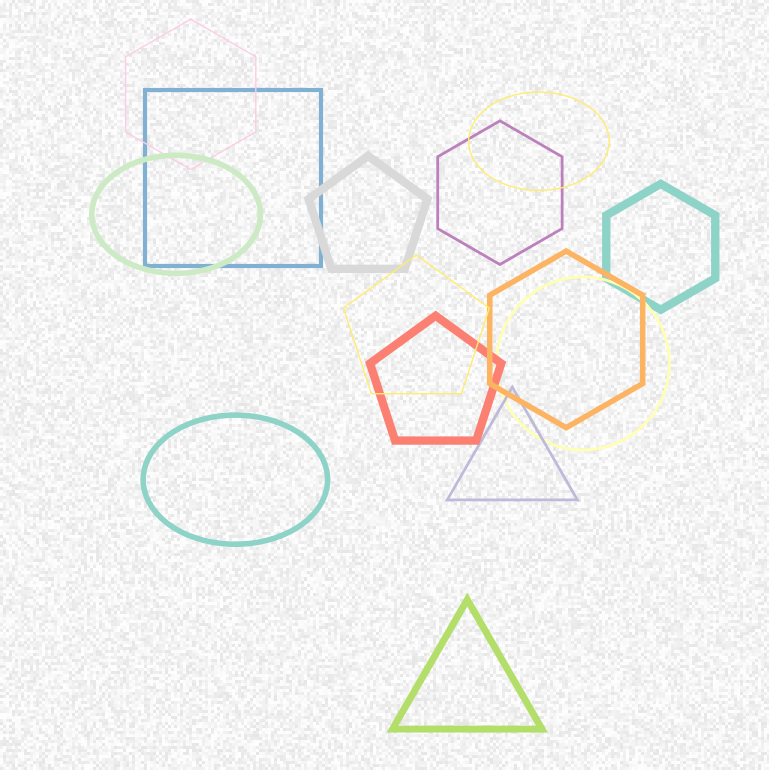[{"shape": "hexagon", "thickness": 3, "radius": 0.41, "center": [0.858, 0.679]}, {"shape": "oval", "thickness": 2, "radius": 0.6, "center": [0.306, 0.377]}, {"shape": "circle", "thickness": 1, "radius": 0.56, "center": [0.757, 0.528]}, {"shape": "triangle", "thickness": 1, "radius": 0.49, "center": [0.665, 0.4]}, {"shape": "pentagon", "thickness": 3, "radius": 0.45, "center": [0.566, 0.5]}, {"shape": "square", "thickness": 1.5, "radius": 0.57, "center": [0.303, 0.769]}, {"shape": "hexagon", "thickness": 2, "radius": 0.57, "center": [0.735, 0.559]}, {"shape": "triangle", "thickness": 2.5, "radius": 0.56, "center": [0.607, 0.109]}, {"shape": "hexagon", "thickness": 0.5, "radius": 0.49, "center": [0.248, 0.877]}, {"shape": "pentagon", "thickness": 3, "radius": 0.41, "center": [0.478, 0.716]}, {"shape": "hexagon", "thickness": 1, "radius": 0.47, "center": [0.649, 0.75]}, {"shape": "oval", "thickness": 2, "radius": 0.55, "center": [0.229, 0.722]}, {"shape": "pentagon", "thickness": 0.5, "radius": 0.5, "center": [0.541, 0.569]}, {"shape": "oval", "thickness": 0.5, "radius": 0.46, "center": [0.7, 0.817]}]